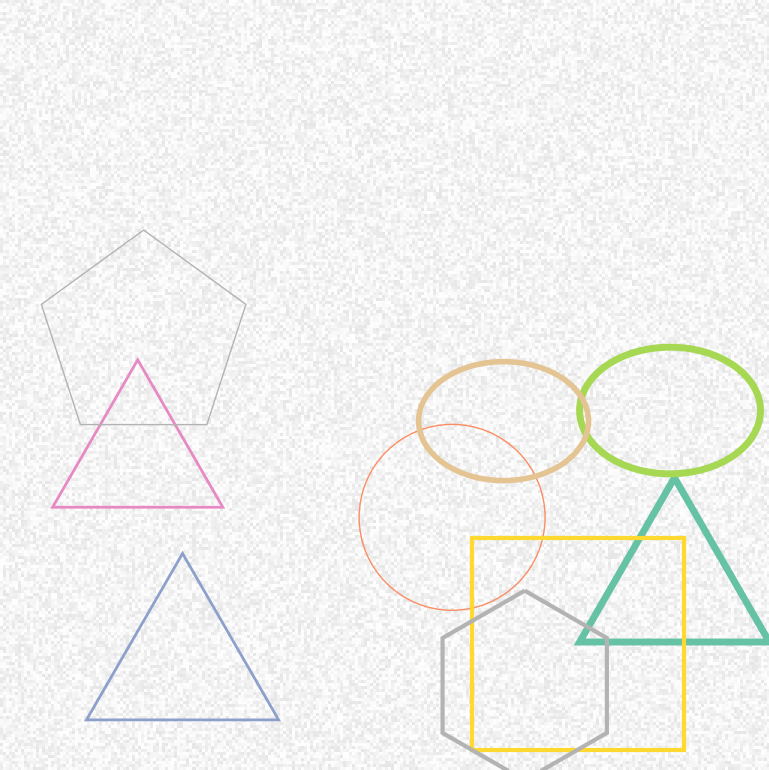[{"shape": "triangle", "thickness": 2.5, "radius": 0.71, "center": [0.876, 0.237]}, {"shape": "circle", "thickness": 0.5, "radius": 0.6, "center": [0.587, 0.328]}, {"shape": "triangle", "thickness": 1, "radius": 0.72, "center": [0.237, 0.137]}, {"shape": "triangle", "thickness": 1, "radius": 0.64, "center": [0.179, 0.405]}, {"shape": "oval", "thickness": 2.5, "radius": 0.59, "center": [0.87, 0.467]}, {"shape": "square", "thickness": 1.5, "radius": 0.69, "center": [0.751, 0.164]}, {"shape": "oval", "thickness": 2, "radius": 0.55, "center": [0.654, 0.453]}, {"shape": "hexagon", "thickness": 1.5, "radius": 0.62, "center": [0.681, 0.11]}, {"shape": "pentagon", "thickness": 0.5, "radius": 0.7, "center": [0.187, 0.562]}]